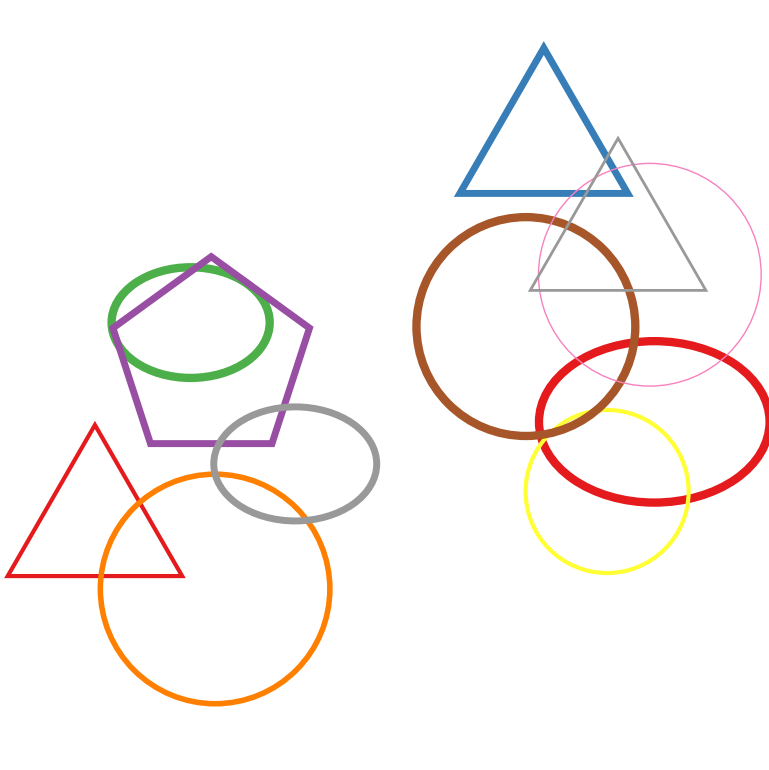[{"shape": "triangle", "thickness": 1.5, "radius": 0.65, "center": [0.123, 0.317]}, {"shape": "oval", "thickness": 3, "radius": 0.75, "center": [0.85, 0.452]}, {"shape": "triangle", "thickness": 2.5, "radius": 0.63, "center": [0.706, 0.812]}, {"shape": "oval", "thickness": 3, "radius": 0.51, "center": [0.248, 0.581]}, {"shape": "pentagon", "thickness": 2.5, "radius": 0.67, "center": [0.274, 0.532]}, {"shape": "circle", "thickness": 2, "radius": 0.75, "center": [0.279, 0.235]}, {"shape": "circle", "thickness": 1.5, "radius": 0.53, "center": [0.788, 0.362]}, {"shape": "circle", "thickness": 3, "radius": 0.71, "center": [0.683, 0.576]}, {"shape": "circle", "thickness": 0.5, "radius": 0.72, "center": [0.844, 0.643]}, {"shape": "oval", "thickness": 2.5, "radius": 0.53, "center": [0.383, 0.398]}, {"shape": "triangle", "thickness": 1, "radius": 0.66, "center": [0.803, 0.689]}]